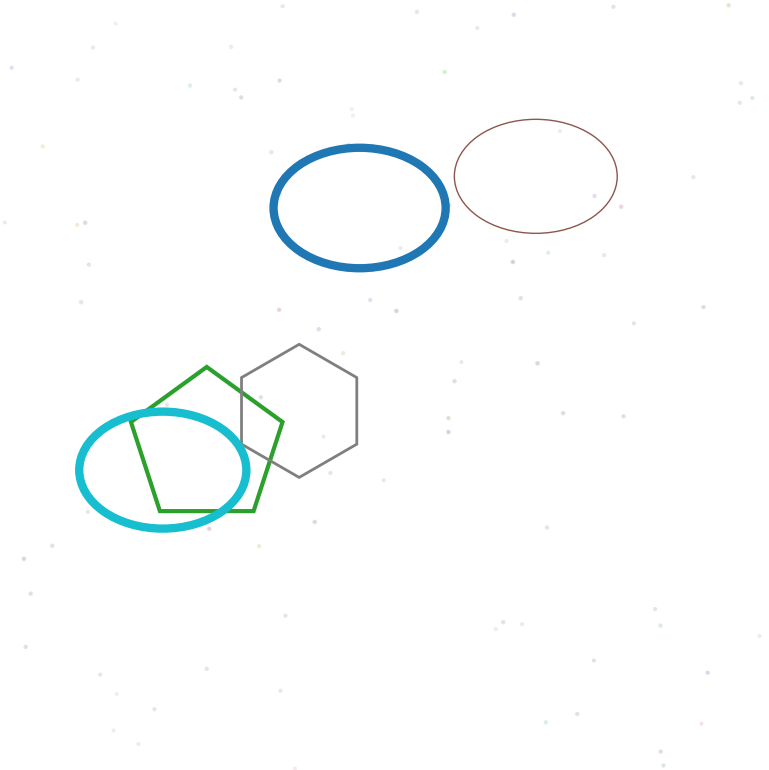[{"shape": "oval", "thickness": 3, "radius": 0.56, "center": [0.467, 0.73]}, {"shape": "pentagon", "thickness": 1.5, "radius": 0.52, "center": [0.268, 0.42]}, {"shape": "oval", "thickness": 0.5, "radius": 0.53, "center": [0.696, 0.771]}, {"shape": "hexagon", "thickness": 1, "radius": 0.43, "center": [0.389, 0.466]}, {"shape": "oval", "thickness": 3, "radius": 0.54, "center": [0.211, 0.389]}]